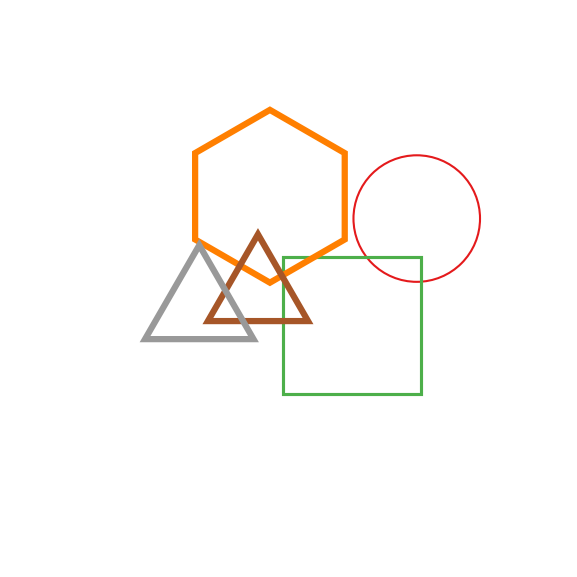[{"shape": "circle", "thickness": 1, "radius": 0.55, "center": [0.722, 0.621]}, {"shape": "square", "thickness": 1.5, "radius": 0.6, "center": [0.61, 0.436]}, {"shape": "hexagon", "thickness": 3, "radius": 0.75, "center": [0.467, 0.659]}, {"shape": "triangle", "thickness": 3, "radius": 0.5, "center": [0.447, 0.493]}, {"shape": "triangle", "thickness": 3, "radius": 0.54, "center": [0.345, 0.466]}]